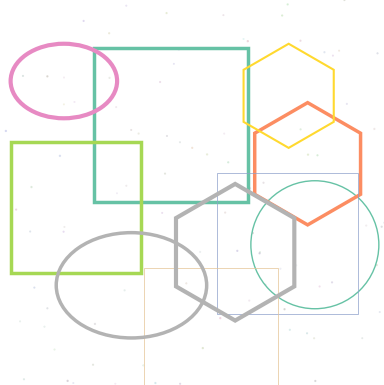[{"shape": "square", "thickness": 2.5, "radius": 1.0, "center": [0.444, 0.675]}, {"shape": "circle", "thickness": 1, "radius": 0.83, "center": [0.818, 0.364]}, {"shape": "hexagon", "thickness": 2.5, "radius": 0.79, "center": [0.799, 0.575]}, {"shape": "square", "thickness": 0.5, "radius": 0.92, "center": [0.747, 0.367]}, {"shape": "oval", "thickness": 3, "radius": 0.69, "center": [0.166, 0.79]}, {"shape": "square", "thickness": 2.5, "radius": 0.85, "center": [0.198, 0.462]}, {"shape": "hexagon", "thickness": 1.5, "radius": 0.68, "center": [0.75, 0.751]}, {"shape": "square", "thickness": 0.5, "radius": 0.87, "center": [0.547, 0.131]}, {"shape": "hexagon", "thickness": 3, "radius": 0.89, "center": [0.611, 0.345]}, {"shape": "oval", "thickness": 2.5, "radius": 0.98, "center": [0.341, 0.259]}]